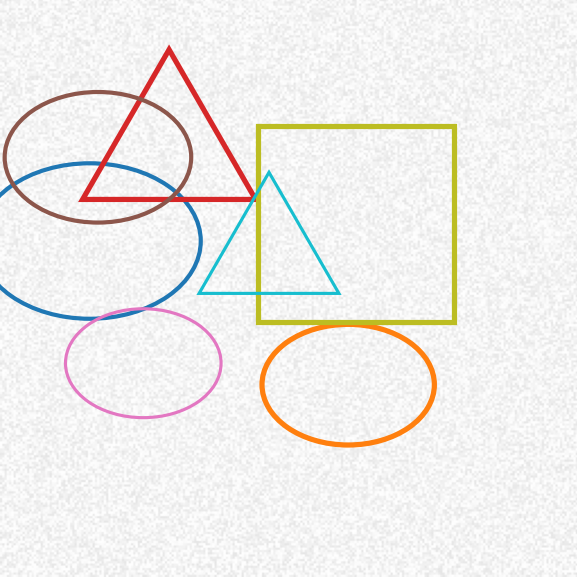[{"shape": "oval", "thickness": 2, "radius": 0.96, "center": [0.155, 0.582]}, {"shape": "oval", "thickness": 2.5, "radius": 0.75, "center": [0.603, 0.333]}, {"shape": "triangle", "thickness": 2.5, "radius": 0.86, "center": [0.293, 0.74]}, {"shape": "oval", "thickness": 2, "radius": 0.81, "center": [0.17, 0.727]}, {"shape": "oval", "thickness": 1.5, "radius": 0.67, "center": [0.248, 0.37]}, {"shape": "square", "thickness": 2.5, "radius": 0.85, "center": [0.616, 0.612]}, {"shape": "triangle", "thickness": 1.5, "radius": 0.7, "center": [0.466, 0.561]}]